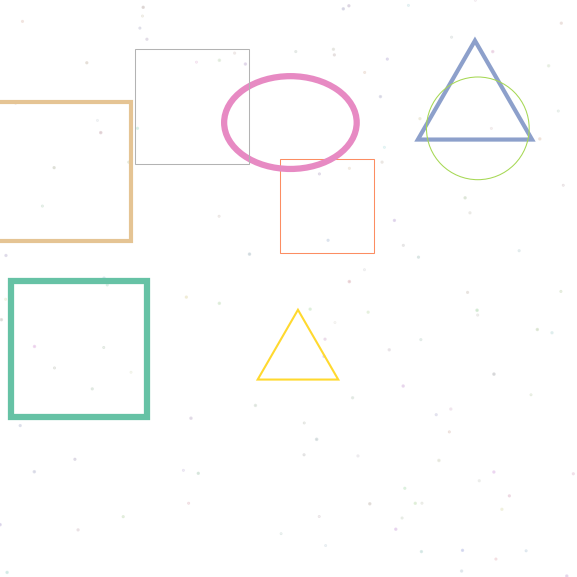[{"shape": "square", "thickness": 3, "radius": 0.59, "center": [0.137, 0.395]}, {"shape": "square", "thickness": 0.5, "radius": 0.41, "center": [0.566, 0.642]}, {"shape": "triangle", "thickness": 2, "radius": 0.57, "center": [0.822, 0.815]}, {"shape": "oval", "thickness": 3, "radius": 0.57, "center": [0.503, 0.787]}, {"shape": "circle", "thickness": 0.5, "radius": 0.44, "center": [0.827, 0.777]}, {"shape": "triangle", "thickness": 1, "radius": 0.4, "center": [0.516, 0.382]}, {"shape": "square", "thickness": 2, "radius": 0.6, "center": [0.106, 0.702]}, {"shape": "square", "thickness": 0.5, "radius": 0.5, "center": [0.332, 0.815]}]